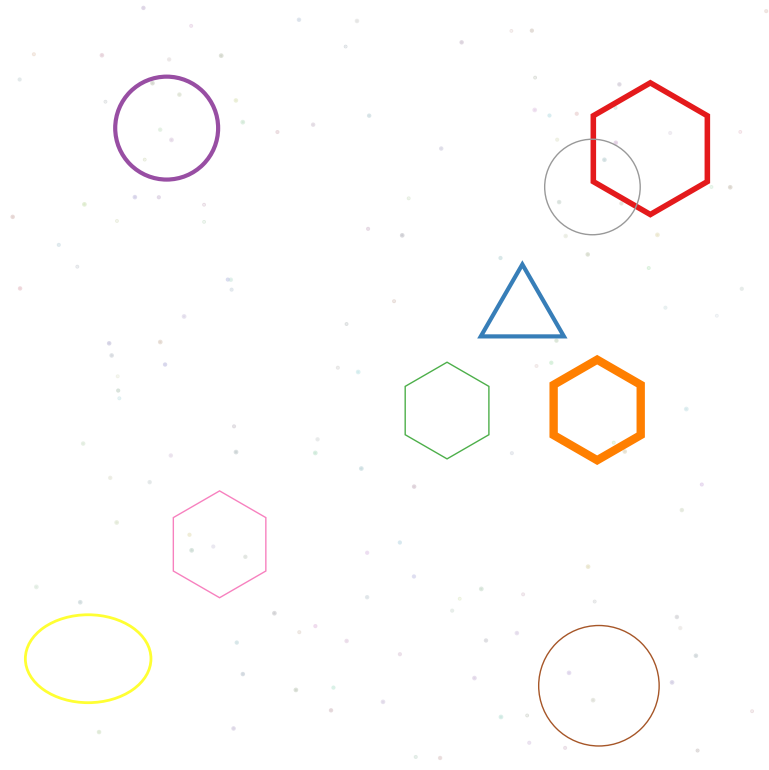[{"shape": "hexagon", "thickness": 2, "radius": 0.43, "center": [0.845, 0.807]}, {"shape": "triangle", "thickness": 1.5, "radius": 0.31, "center": [0.678, 0.594]}, {"shape": "hexagon", "thickness": 0.5, "radius": 0.31, "center": [0.581, 0.467]}, {"shape": "circle", "thickness": 1.5, "radius": 0.33, "center": [0.216, 0.834]}, {"shape": "hexagon", "thickness": 3, "radius": 0.33, "center": [0.776, 0.468]}, {"shape": "oval", "thickness": 1, "radius": 0.41, "center": [0.114, 0.145]}, {"shape": "circle", "thickness": 0.5, "radius": 0.39, "center": [0.778, 0.109]}, {"shape": "hexagon", "thickness": 0.5, "radius": 0.35, "center": [0.285, 0.293]}, {"shape": "circle", "thickness": 0.5, "radius": 0.31, "center": [0.769, 0.757]}]